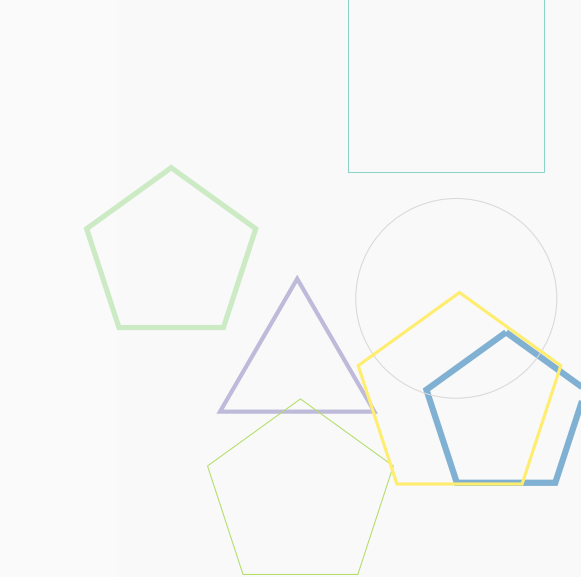[{"shape": "square", "thickness": 0.5, "radius": 0.85, "center": [0.768, 0.871]}, {"shape": "triangle", "thickness": 2, "radius": 0.77, "center": [0.511, 0.363]}, {"shape": "pentagon", "thickness": 3, "radius": 0.72, "center": [0.871, 0.28]}, {"shape": "pentagon", "thickness": 0.5, "radius": 0.84, "center": [0.517, 0.14]}, {"shape": "circle", "thickness": 0.5, "radius": 0.86, "center": [0.785, 0.482]}, {"shape": "pentagon", "thickness": 2.5, "radius": 0.76, "center": [0.295, 0.556]}, {"shape": "pentagon", "thickness": 1.5, "radius": 0.92, "center": [0.791, 0.309]}]